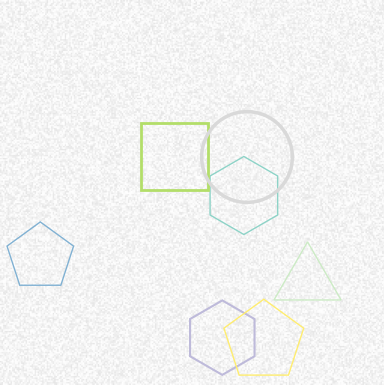[{"shape": "hexagon", "thickness": 1, "radius": 0.51, "center": [0.633, 0.492]}, {"shape": "hexagon", "thickness": 1.5, "radius": 0.48, "center": [0.577, 0.123]}, {"shape": "pentagon", "thickness": 1, "radius": 0.45, "center": [0.105, 0.333]}, {"shape": "square", "thickness": 2, "radius": 0.44, "center": [0.454, 0.594]}, {"shape": "circle", "thickness": 2.5, "radius": 0.59, "center": [0.642, 0.592]}, {"shape": "triangle", "thickness": 1, "radius": 0.5, "center": [0.799, 0.271]}, {"shape": "pentagon", "thickness": 1, "radius": 0.54, "center": [0.685, 0.114]}]